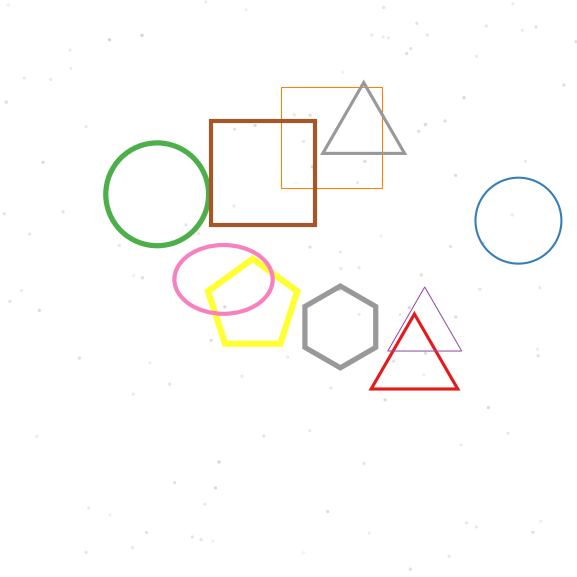[{"shape": "triangle", "thickness": 1.5, "radius": 0.43, "center": [0.718, 0.369]}, {"shape": "circle", "thickness": 1, "radius": 0.37, "center": [0.898, 0.617]}, {"shape": "circle", "thickness": 2.5, "radius": 0.45, "center": [0.272, 0.663]}, {"shape": "triangle", "thickness": 0.5, "radius": 0.37, "center": [0.735, 0.428]}, {"shape": "square", "thickness": 0.5, "radius": 0.44, "center": [0.575, 0.761]}, {"shape": "pentagon", "thickness": 3, "radius": 0.41, "center": [0.438, 0.47]}, {"shape": "square", "thickness": 2, "radius": 0.45, "center": [0.455, 0.699]}, {"shape": "oval", "thickness": 2, "radius": 0.43, "center": [0.387, 0.515]}, {"shape": "hexagon", "thickness": 2.5, "radius": 0.35, "center": [0.589, 0.433]}, {"shape": "triangle", "thickness": 1.5, "radius": 0.41, "center": [0.63, 0.774]}]